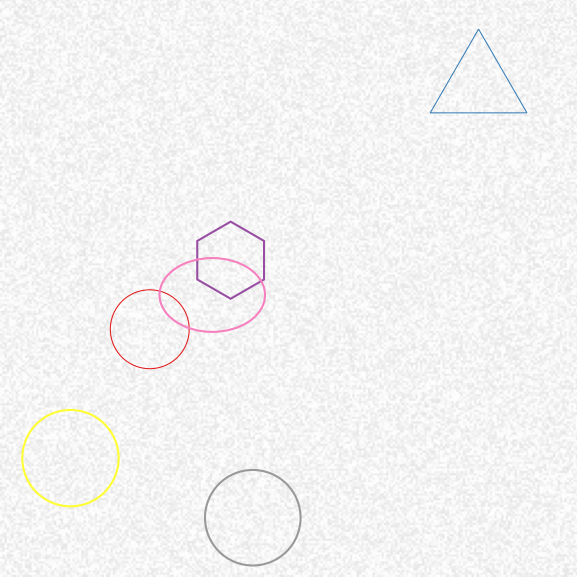[{"shape": "circle", "thickness": 0.5, "radius": 0.34, "center": [0.259, 0.429]}, {"shape": "triangle", "thickness": 0.5, "radius": 0.48, "center": [0.829, 0.852]}, {"shape": "hexagon", "thickness": 1, "radius": 0.33, "center": [0.399, 0.549]}, {"shape": "circle", "thickness": 1, "radius": 0.42, "center": [0.122, 0.206]}, {"shape": "oval", "thickness": 1, "radius": 0.46, "center": [0.368, 0.488]}, {"shape": "circle", "thickness": 1, "radius": 0.41, "center": [0.438, 0.103]}]